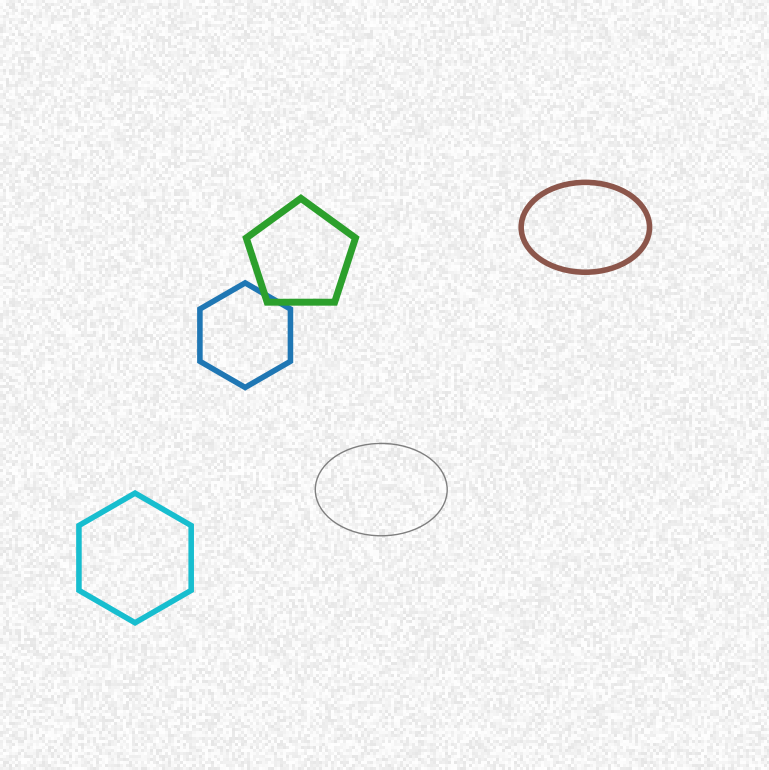[{"shape": "hexagon", "thickness": 2, "radius": 0.34, "center": [0.318, 0.565]}, {"shape": "pentagon", "thickness": 2.5, "radius": 0.37, "center": [0.391, 0.668]}, {"shape": "oval", "thickness": 2, "radius": 0.42, "center": [0.76, 0.705]}, {"shape": "oval", "thickness": 0.5, "radius": 0.43, "center": [0.495, 0.364]}, {"shape": "hexagon", "thickness": 2, "radius": 0.42, "center": [0.175, 0.275]}]